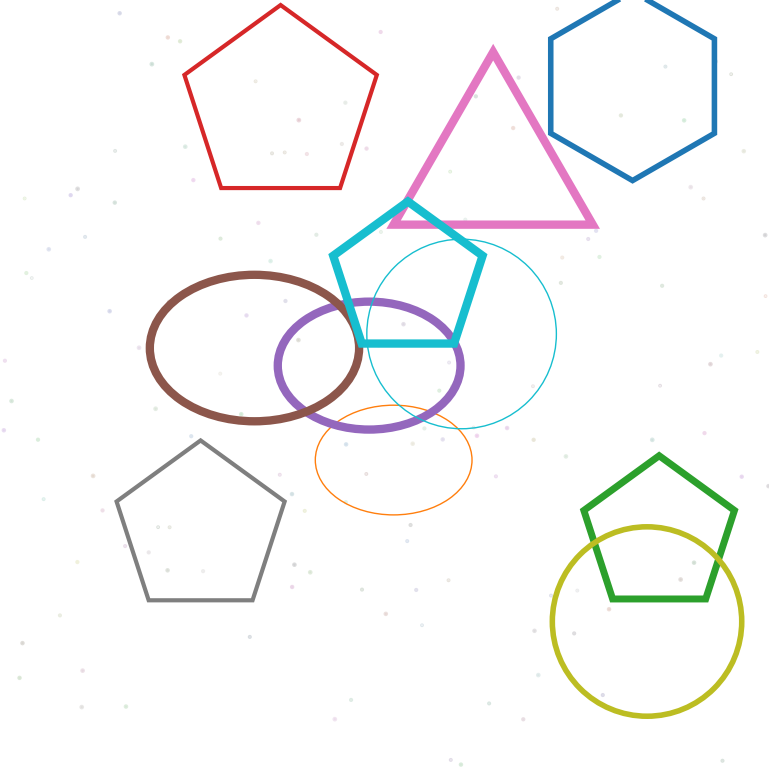[{"shape": "hexagon", "thickness": 2, "radius": 0.61, "center": [0.822, 0.888]}, {"shape": "oval", "thickness": 0.5, "radius": 0.51, "center": [0.511, 0.403]}, {"shape": "pentagon", "thickness": 2.5, "radius": 0.51, "center": [0.856, 0.305]}, {"shape": "pentagon", "thickness": 1.5, "radius": 0.66, "center": [0.364, 0.862]}, {"shape": "oval", "thickness": 3, "radius": 0.59, "center": [0.479, 0.525]}, {"shape": "oval", "thickness": 3, "radius": 0.68, "center": [0.33, 0.548]}, {"shape": "triangle", "thickness": 3, "radius": 0.75, "center": [0.64, 0.783]}, {"shape": "pentagon", "thickness": 1.5, "radius": 0.57, "center": [0.261, 0.313]}, {"shape": "circle", "thickness": 2, "radius": 0.61, "center": [0.84, 0.193]}, {"shape": "circle", "thickness": 0.5, "radius": 0.62, "center": [0.599, 0.566]}, {"shape": "pentagon", "thickness": 3, "radius": 0.51, "center": [0.53, 0.636]}]